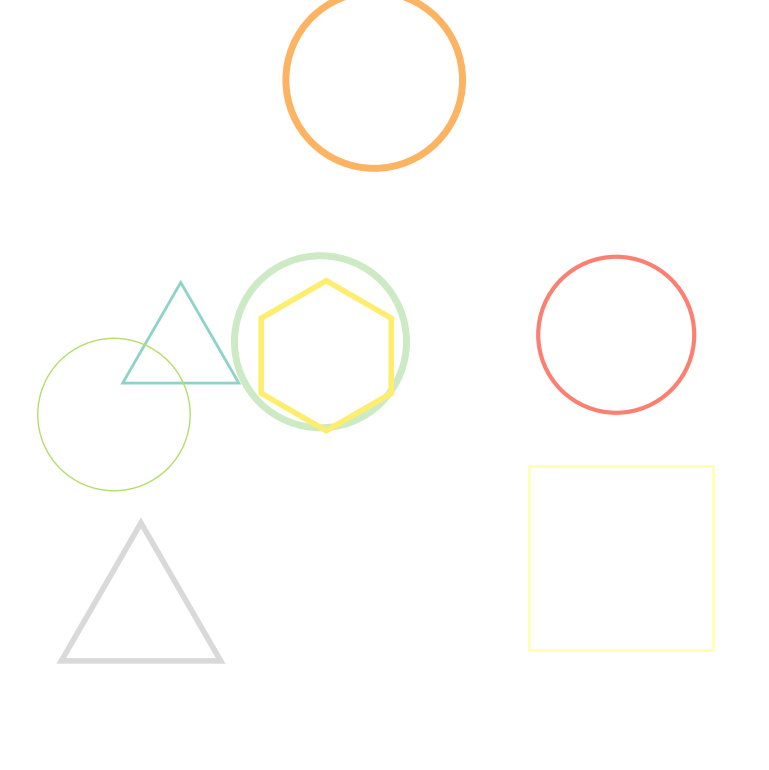[{"shape": "triangle", "thickness": 1, "radius": 0.44, "center": [0.235, 0.546]}, {"shape": "square", "thickness": 1, "radius": 0.6, "center": [0.806, 0.276]}, {"shape": "circle", "thickness": 1.5, "radius": 0.51, "center": [0.8, 0.565]}, {"shape": "circle", "thickness": 2.5, "radius": 0.57, "center": [0.486, 0.896]}, {"shape": "circle", "thickness": 0.5, "radius": 0.49, "center": [0.148, 0.462]}, {"shape": "triangle", "thickness": 2, "radius": 0.6, "center": [0.183, 0.201]}, {"shape": "circle", "thickness": 2.5, "radius": 0.56, "center": [0.416, 0.556]}, {"shape": "hexagon", "thickness": 2, "radius": 0.49, "center": [0.424, 0.538]}]